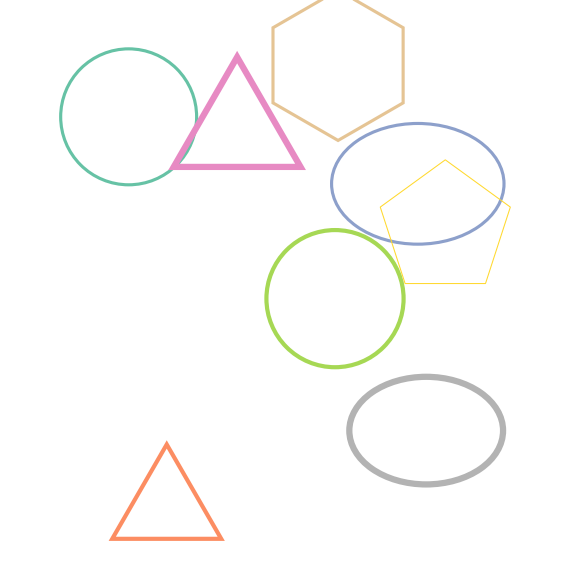[{"shape": "circle", "thickness": 1.5, "radius": 0.59, "center": [0.223, 0.797]}, {"shape": "triangle", "thickness": 2, "radius": 0.54, "center": [0.289, 0.121]}, {"shape": "oval", "thickness": 1.5, "radius": 0.75, "center": [0.723, 0.681]}, {"shape": "triangle", "thickness": 3, "radius": 0.63, "center": [0.411, 0.774]}, {"shape": "circle", "thickness": 2, "radius": 0.59, "center": [0.58, 0.482]}, {"shape": "pentagon", "thickness": 0.5, "radius": 0.59, "center": [0.771, 0.604]}, {"shape": "hexagon", "thickness": 1.5, "radius": 0.65, "center": [0.585, 0.886]}, {"shape": "oval", "thickness": 3, "radius": 0.67, "center": [0.738, 0.253]}]